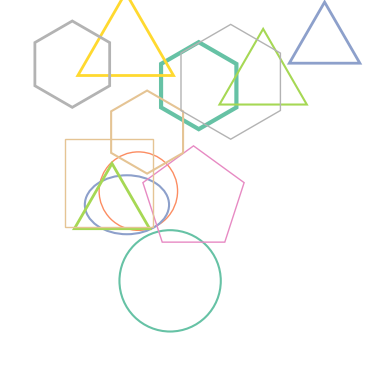[{"shape": "hexagon", "thickness": 3, "radius": 0.56, "center": [0.516, 0.777]}, {"shape": "circle", "thickness": 1.5, "radius": 0.66, "center": [0.442, 0.271]}, {"shape": "circle", "thickness": 1, "radius": 0.51, "center": [0.359, 0.504]}, {"shape": "oval", "thickness": 1.5, "radius": 0.55, "center": [0.33, 0.468]}, {"shape": "triangle", "thickness": 2, "radius": 0.53, "center": [0.843, 0.889]}, {"shape": "pentagon", "thickness": 1, "radius": 0.69, "center": [0.503, 0.483]}, {"shape": "triangle", "thickness": 2, "radius": 0.56, "center": [0.291, 0.462]}, {"shape": "triangle", "thickness": 1.5, "radius": 0.65, "center": [0.683, 0.794]}, {"shape": "triangle", "thickness": 2, "radius": 0.72, "center": [0.326, 0.876]}, {"shape": "hexagon", "thickness": 1.5, "radius": 0.54, "center": [0.382, 0.657]}, {"shape": "square", "thickness": 1, "radius": 0.57, "center": [0.284, 0.525]}, {"shape": "hexagon", "thickness": 2, "radius": 0.56, "center": [0.188, 0.833]}, {"shape": "hexagon", "thickness": 1, "radius": 0.75, "center": [0.599, 0.788]}]